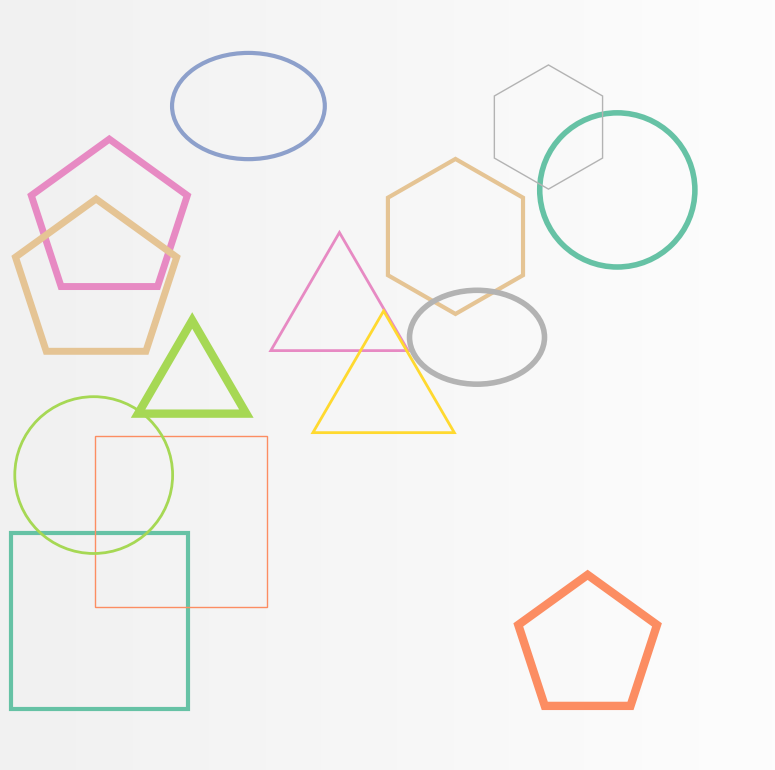[{"shape": "square", "thickness": 1.5, "radius": 0.57, "center": [0.128, 0.194]}, {"shape": "circle", "thickness": 2, "radius": 0.5, "center": [0.797, 0.753]}, {"shape": "square", "thickness": 0.5, "radius": 0.56, "center": [0.233, 0.323]}, {"shape": "pentagon", "thickness": 3, "radius": 0.47, "center": [0.758, 0.159]}, {"shape": "oval", "thickness": 1.5, "radius": 0.49, "center": [0.321, 0.862]}, {"shape": "triangle", "thickness": 1, "radius": 0.51, "center": [0.438, 0.596]}, {"shape": "pentagon", "thickness": 2.5, "radius": 0.53, "center": [0.141, 0.713]}, {"shape": "circle", "thickness": 1, "radius": 0.51, "center": [0.121, 0.383]}, {"shape": "triangle", "thickness": 3, "radius": 0.4, "center": [0.248, 0.503]}, {"shape": "triangle", "thickness": 1, "radius": 0.53, "center": [0.495, 0.491]}, {"shape": "pentagon", "thickness": 2.5, "radius": 0.55, "center": [0.124, 0.632]}, {"shape": "hexagon", "thickness": 1.5, "radius": 0.5, "center": [0.588, 0.693]}, {"shape": "hexagon", "thickness": 0.5, "radius": 0.4, "center": [0.708, 0.835]}, {"shape": "oval", "thickness": 2, "radius": 0.44, "center": [0.615, 0.562]}]